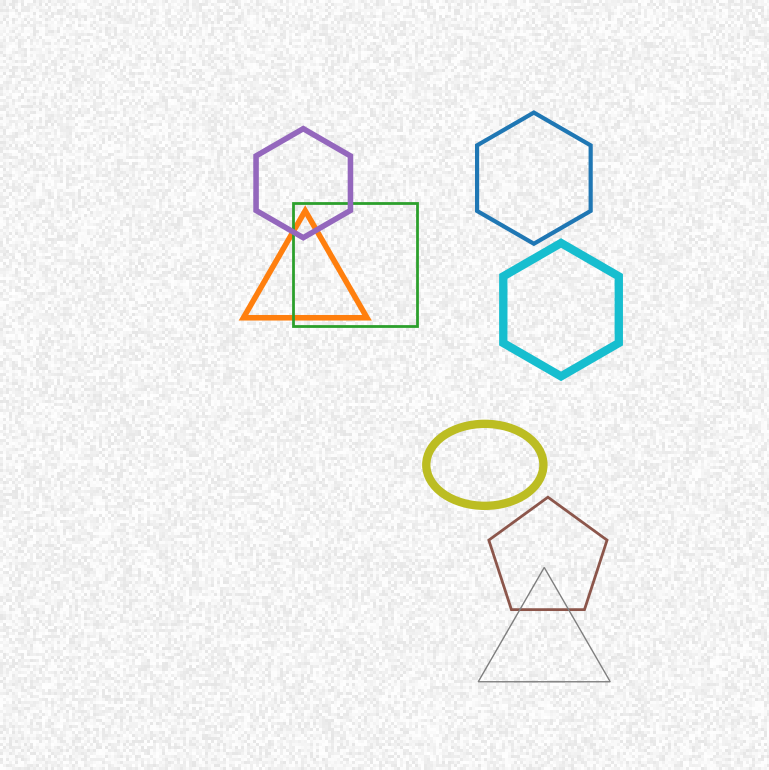[{"shape": "hexagon", "thickness": 1.5, "radius": 0.43, "center": [0.693, 0.769]}, {"shape": "triangle", "thickness": 2, "radius": 0.46, "center": [0.396, 0.634]}, {"shape": "square", "thickness": 1, "radius": 0.4, "center": [0.461, 0.656]}, {"shape": "hexagon", "thickness": 2, "radius": 0.35, "center": [0.394, 0.762]}, {"shape": "pentagon", "thickness": 1, "radius": 0.4, "center": [0.712, 0.274]}, {"shape": "triangle", "thickness": 0.5, "radius": 0.49, "center": [0.707, 0.164]}, {"shape": "oval", "thickness": 3, "radius": 0.38, "center": [0.63, 0.396]}, {"shape": "hexagon", "thickness": 3, "radius": 0.43, "center": [0.729, 0.598]}]